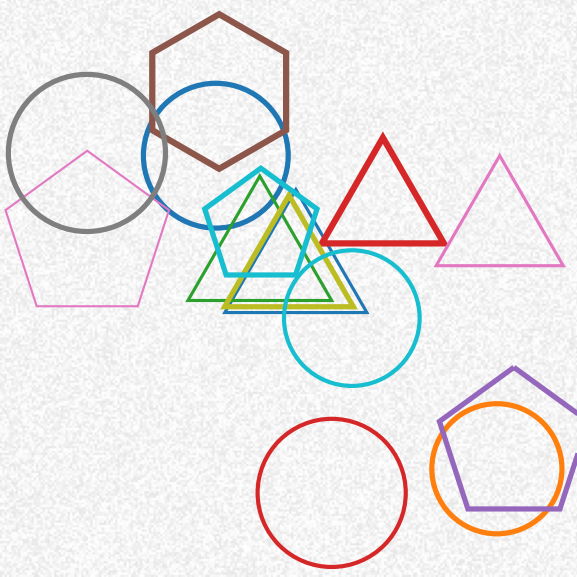[{"shape": "circle", "thickness": 2.5, "radius": 0.63, "center": [0.374, 0.73]}, {"shape": "triangle", "thickness": 1.5, "radius": 0.71, "center": [0.512, 0.529]}, {"shape": "circle", "thickness": 2.5, "radius": 0.56, "center": [0.86, 0.187]}, {"shape": "triangle", "thickness": 1.5, "radius": 0.72, "center": [0.45, 0.551]}, {"shape": "circle", "thickness": 2, "radius": 0.64, "center": [0.574, 0.146]}, {"shape": "triangle", "thickness": 3, "radius": 0.61, "center": [0.663, 0.639]}, {"shape": "pentagon", "thickness": 2.5, "radius": 0.68, "center": [0.89, 0.228]}, {"shape": "hexagon", "thickness": 3, "radius": 0.67, "center": [0.38, 0.841]}, {"shape": "triangle", "thickness": 1.5, "radius": 0.64, "center": [0.865, 0.603]}, {"shape": "pentagon", "thickness": 1, "radius": 0.74, "center": [0.151, 0.589]}, {"shape": "circle", "thickness": 2.5, "radius": 0.68, "center": [0.151, 0.734]}, {"shape": "triangle", "thickness": 2.5, "radius": 0.64, "center": [0.5, 0.532]}, {"shape": "circle", "thickness": 2, "radius": 0.59, "center": [0.609, 0.448]}, {"shape": "pentagon", "thickness": 2.5, "radius": 0.51, "center": [0.452, 0.606]}]